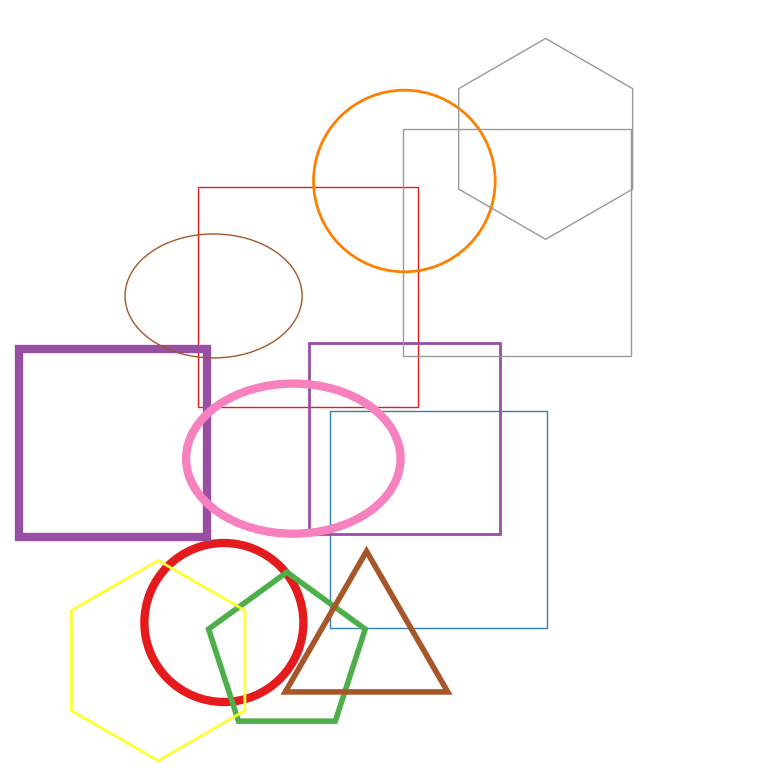[{"shape": "square", "thickness": 0.5, "radius": 0.71, "center": [0.4, 0.614]}, {"shape": "circle", "thickness": 3, "radius": 0.52, "center": [0.291, 0.192]}, {"shape": "square", "thickness": 0.5, "radius": 0.7, "center": [0.57, 0.326]}, {"shape": "pentagon", "thickness": 2, "radius": 0.53, "center": [0.373, 0.15]}, {"shape": "square", "thickness": 3, "radius": 0.61, "center": [0.147, 0.425]}, {"shape": "square", "thickness": 1, "radius": 0.62, "center": [0.525, 0.43]}, {"shape": "circle", "thickness": 1, "radius": 0.59, "center": [0.525, 0.765]}, {"shape": "hexagon", "thickness": 1, "radius": 0.65, "center": [0.205, 0.142]}, {"shape": "triangle", "thickness": 2, "radius": 0.61, "center": [0.476, 0.162]}, {"shape": "oval", "thickness": 0.5, "radius": 0.58, "center": [0.277, 0.616]}, {"shape": "oval", "thickness": 3, "radius": 0.7, "center": [0.381, 0.404]}, {"shape": "square", "thickness": 0.5, "radius": 0.74, "center": [0.671, 0.685]}, {"shape": "hexagon", "thickness": 0.5, "radius": 0.65, "center": [0.709, 0.82]}]